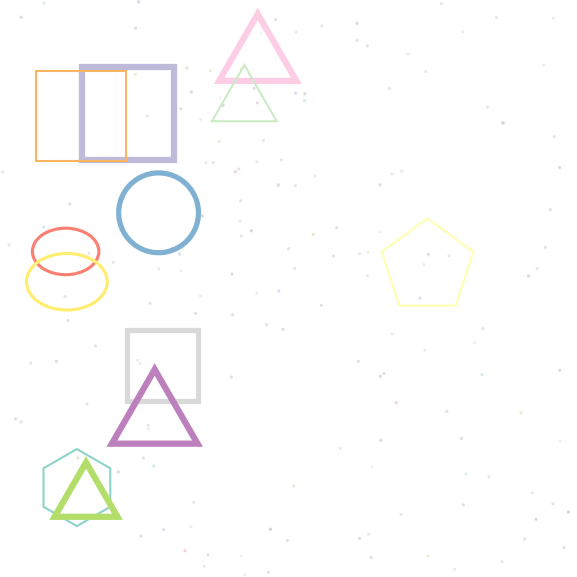[{"shape": "hexagon", "thickness": 1, "radius": 0.33, "center": [0.133, 0.155]}, {"shape": "pentagon", "thickness": 1, "radius": 0.42, "center": [0.74, 0.537]}, {"shape": "square", "thickness": 3, "radius": 0.4, "center": [0.222, 0.802]}, {"shape": "oval", "thickness": 1.5, "radius": 0.29, "center": [0.114, 0.564]}, {"shape": "circle", "thickness": 2.5, "radius": 0.35, "center": [0.275, 0.631]}, {"shape": "square", "thickness": 1, "radius": 0.39, "center": [0.14, 0.798]}, {"shape": "triangle", "thickness": 3, "radius": 0.31, "center": [0.149, 0.136]}, {"shape": "triangle", "thickness": 3, "radius": 0.39, "center": [0.446, 0.898]}, {"shape": "square", "thickness": 2.5, "radius": 0.31, "center": [0.281, 0.366]}, {"shape": "triangle", "thickness": 3, "radius": 0.43, "center": [0.268, 0.274]}, {"shape": "triangle", "thickness": 1, "radius": 0.32, "center": [0.423, 0.822]}, {"shape": "oval", "thickness": 1.5, "radius": 0.35, "center": [0.116, 0.511]}]